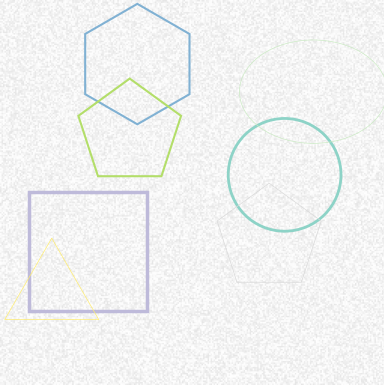[{"shape": "circle", "thickness": 2, "radius": 0.73, "center": [0.739, 0.546]}, {"shape": "square", "thickness": 2.5, "radius": 0.77, "center": [0.229, 0.347]}, {"shape": "hexagon", "thickness": 1.5, "radius": 0.78, "center": [0.357, 0.834]}, {"shape": "pentagon", "thickness": 1.5, "radius": 0.7, "center": [0.337, 0.656]}, {"shape": "pentagon", "thickness": 0.5, "radius": 0.71, "center": [0.699, 0.382]}, {"shape": "oval", "thickness": 0.5, "radius": 0.96, "center": [0.814, 0.762]}, {"shape": "triangle", "thickness": 0.5, "radius": 0.71, "center": [0.134, 0.24]}]